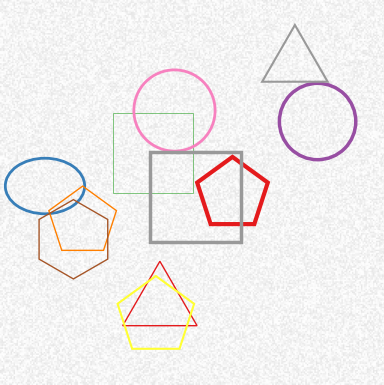[{"shape": "pentagon", "thickness": 3, "radius": 0.48, "center": [0.604, 0.496]}, {"shape": "triangle", "thickness": 1, "radius": 0.56, "center": [0.415, 0.21]}, {"shape": "oval", "thickness": 2, "radius": 0.52, "center": [0.117, 0.517]}, {"shape": "square", "thickness": 0.5, "radius": 0.52, "center": [0.398, 0.603]}, {"shape": "circle", "thickness": 2.5, "radius": 0.5, "center": [0.825, 0.684]}, {"shape": "pentagon", "thickness": 1, "radius": 0.46, "center": [0.215, 0.424]}, {"shape": "pentagon", "thickness": 1.5, "radius": 0.52, "center": [0.405, 0.179]}, {"shape": "hexagon", "thickness": 1, "radius": 0.51, "center": [0.191, 0.378]}, {"shape": "circle", "thickness": 2, "radius": 0.53, "center": [0.453, 0.713]}, {"shape": "square", "thickness": 2.5, "radius": 0.59, "center": [0.508, 0.489]}, {"shape": "triangle", "thickness": 1.5, "radius": 0.49, "center": [0.766, 0.837]}]